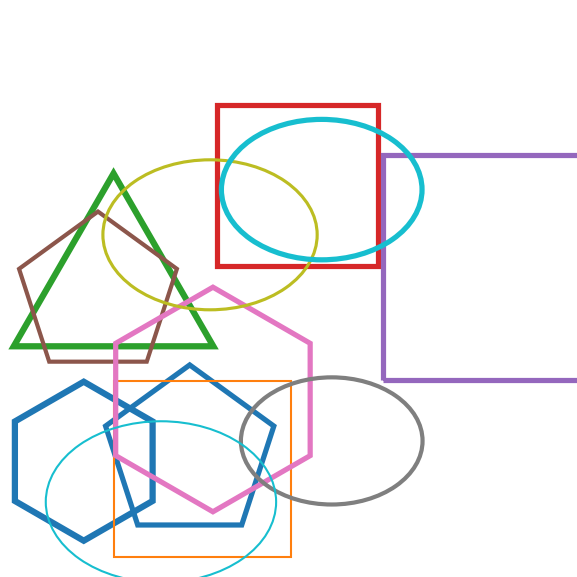[{"shape": "pentagon", "thickness": 2.5, "radius": 0.77, "center": [0.328, 0.214]}, {"shape": "hexagon", "thickness": 3, "radius": 0.69, "center": [0.145, 0.2]}, {"shape": "square", "thickness": 1, "radius": 0.76, "center": [0.35, 0.187]}, {"shape": "triangle", "thickness": 3, "radius": 1.0, "center": [0.197, 0.499]}, {"shape": "square", "thickness": 2.5, "radius": 0.7, "center": [0.516, 0.678]}, {"shape": "square", "thickness": 2.5, "radius": 0.97, "center": [0.859, 0.536]}, {"shape": "pentagon", "thickness": 2, "radius": 0.72, "center": [0.17, 0.489]}, {"shape": "hexagon", "thickness": 2.5, "radius": 0.97, "center": [0.369, 0.307]}, {"shape": "oval", "thickness": 2, "radius": 0.79, "center": [0.574, 0.236]}, {"shape": "oval", "thickness": 1.5, "radius": 0.93, "center": [0.364, 0.593]}, {"shape": "oval", "thickness": 2.5, "radius": 0.87, "center": [0.557, 0.671]}, {"shape": "oval", "thickness": 1, "radius": 1.0, "center": [0.279, 0.13]}]